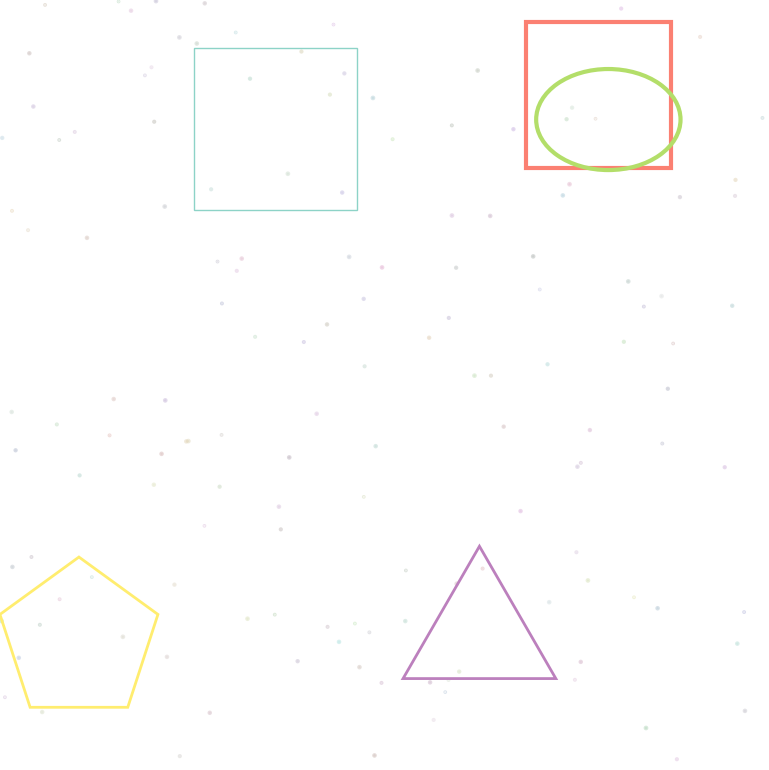[{"shape": "square", "thickness": 0.5, "radius": 0.53, "center": [0.358, 0.833]}, {"shape": "square", "thickness": 1.5, "radius": 0.47, "center": [0.777, 0.876]}, {"shape": "oval", "thickness": 1.5, "radius": 0.47, "center": [0.79, 0.845]}, {"shape": "triangle", "thickness": 1, "radius": 0.57, "center": [0.623, 0.176]}, {"shape": "pentagon", "thickness": 1, "radius": 0.54, "center": [0.103, 0.169]}]